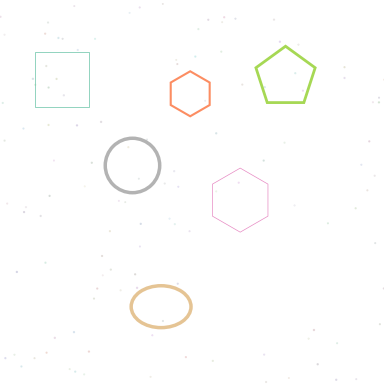[{"shape": "square", "thickness": 0.5, "radius": 0.35, "center": [0.16, 0.793]}, {"shape": "hexagon", "thickness": 1.5, "radius": 0.29, "center": [0.494, 0.756]}, {"shape": "hexagon", "thickness": 0.5, "radius": 0.42, "center": [0.624, 0.48]}, {"shape": "pentagon", "thickness": 2, "radius": 0.4, "center": [0.742, 0.799]}, {"shape": "oval", "thickness": 2.5, "radius": 0.39, "center": [0.418, 0.203]}, {"shape": "circle", "thickness": 2.5, "radius": 0.35, "center": [0.344, 0.57]}]